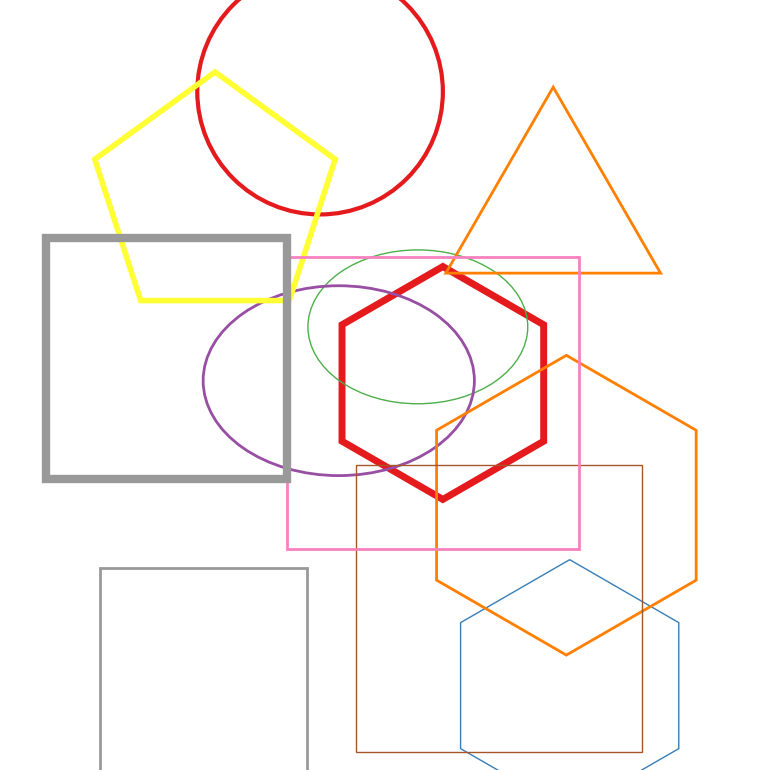[{"shape": "hexagon", "thickness": 2.5, "radius": 0.76, "center": [0.575, 0.503]}, {"shape": "circle", "thickness": 1.5, "radius": 0.8, "center": [0.416, 0.881]}, {"shape": "hexagon", "thickness": 0.5, "radius": 0.82, "center": [0.74, 0.11]}, {"shape": "oval", "thickness": 0.5, "radius": 0.71, "center": [0.543, 0.576]}, {"shape": "oval", "thickness": 1, "radius": 0.88, "center": [0.44, 0.506]}, {"shape": "hexagon", "thickness": 1, "radius": 0.97, "center": [0.736, 0.344]}, {"shape": "triangle", "thickness": 1, "radius": 0.8, "center": [0.718, 0.726]}, {"shape": "pentagon", "thickness": 2, "radius": 0.82, "center": [0.279, 0.742]}, {"shape": "square", "thickness": 0.5, "radius": 0.93, "center": [0.648, 0.21]}, {"shape": "square", "thickness": 1, "radius": 0.95, "center": [0.562, 0.477]}, {"shape": "square", "thickness": 1, "radius": 0.67, "center": [0.264, 0.128]}, {"shape": "square", "thickness": 3, "radius": 0.78, "center": [0.216, 0.534]}]